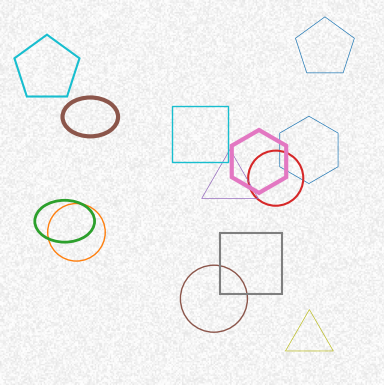[{"shape": "hexagon", "thickness": 0.5, "radius": 0.44, "center": [0.802, 0.611]}, {"shape": "pentagon", "thickness": 0.5, "radius": 0.4, "center": [0.844, 0.876]}, {"shape": "circle", "thickness": 1, "radius": 0.37, "center": [0.199, 0.397]}, {"shape": "oval", "thickness": 2, "radius": 0.39, "center": [0.168, 0.425]}, {"shape": "circle", "thickness": 1.5, "radius": 0.36, "center": [0.716, 0.537]}, {"shape": "triangle", "thickness": 0.5, "radius": 0.43, "center": [0.597, 0.527]}, {"shape": "oval", "thickness": 3, "radius": 0.36, "center": [0.235, 0.696]}, {"shape": "circle", "thickness": 1, "radius": 0.44, "center": [0.556, 0.224]}, {"shape": "hexagon", "thickness": 3, "radius": 0.41, "center": [0.673, 0.581]}, {"shape": "square", "thickness": 1.5, "radius": 0.4, "center": [0.652, 0.316]}, {"shape": "triangle", "thickness": 0.5, "radius": 0.36, "center": [0.804, 0.124]}, {"shape": "pentagon", "thickness": 1.5, "radius": 0.44, "center": [0.122, 0.821]}, {"shape": "square", "thickness": 1, "radius": 0.36, "center": [0.519, 0.652]}]